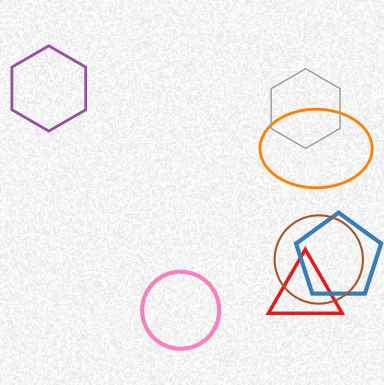[{"shape": "triangle", "thickness": 2.5, "radius": 0.55, "center": [0.793, 0.242]}, {"shape": "pentagon", "thickness": 3, "radius": 0.58, "center": [0.88, 0.331]}, {"shape": "hexagon", "thickness": 2, "radius": 0.55, "center": [0.127, 0.77]}, {"shape": "oval", "thickness": 2, "radius": 0.73, "center": [0.821, 0.614]}, {"shape": "circle", "thickness": 1.5, "radius": 0.57, "center": [0.828, 0.326]}, {"shape": "circle", "thickness": 3, "radius": 0.5, "center": [0.469, 0.194]}, {"shape": "hexagon", "thickness": 1, "radius": 0.52, "center": [0.794, 0.718]}]